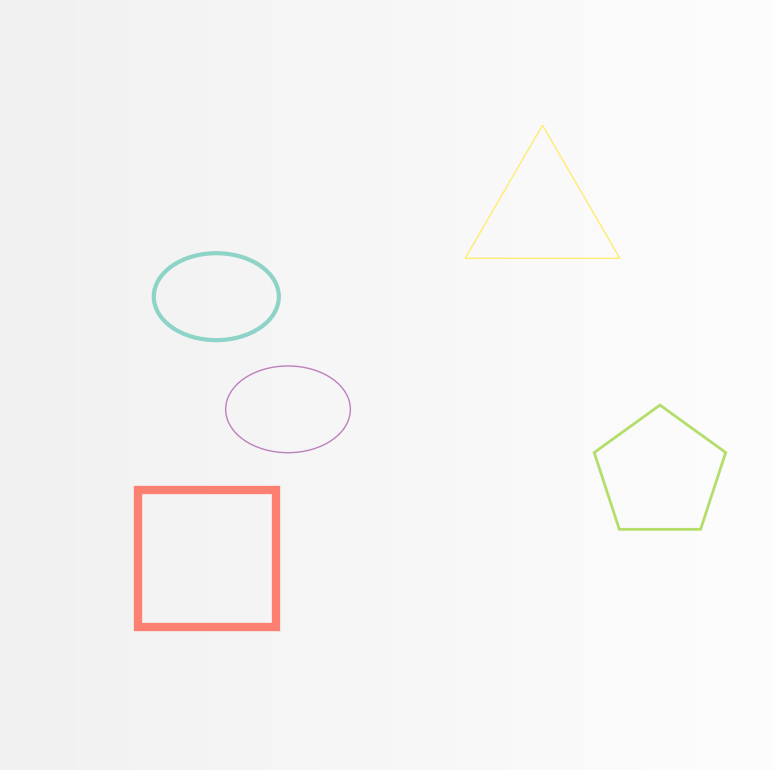[{"shape": "oval", "thickness": 1.5, "radius": 0.4, "center": [0.279, 0.615]}, {"shape": "square", "thickness": 3, "radius": 0.45, "center": [0.267, 0.275]}, {"shape": "pentagon", "thickness": 1, "radius": 0.45, "center": [0.852, 0.385]}, {"shape": "oval", "thickness": 0.5, "radius": 0.4, "center": [0.372, 0.468]}, {"shape": "triangle", "thickness": 0.5, "radius": 0.58, "center": [0.7, 0.722]}]